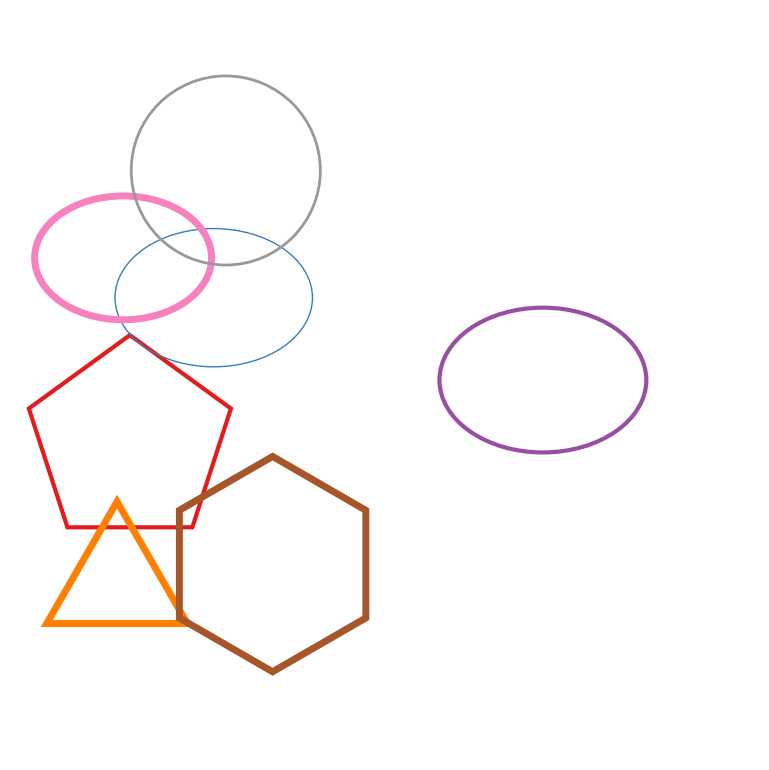[{"shape": "pentagon", "thickness": 1.5, "radius": 0.69, "center": [0.169, 0.427]}, {"shape": "oval", "thickness": 0.5, "radius": 0.64, "center": [0.278, 0.613]}, {"shape": "oval", "thickness": 1.5, "radius": 0.67, "center": [0.705, 0.506]}, {"shape": "triangle", "thickness": 2.5, "radius": 0.53, "center": [0.152, 0.243]}, {"shape": "hexagon", "thickness": 2.5, "radius": 0.7, "center": [0.354, 0.267]}, {"shape": "oval", "thickness": 2.5, "radius": 0.57, "center": [0.16, 0.665]}, {"shape": "circle", "thickness": 1, "radius": 0.61, "center": [0.293, 0.779]}]